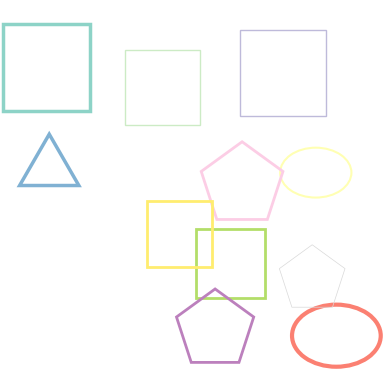[{"shape": "square", "thickness": 2.5, "radius": 0.56, "center": [0.12, 0.825]}, {"shape": "oval", "thickness": 1.5, "radius": 0.46, "center": [0.82, 0.552]}, {"shape": "square", "thickness": 1, "radius": 0.56, "center": [0.735, 0.811]}, {"shape": "oval", "thickness": 3, "radius": 0.58, "center": [0.874, 0.128]}, {"shape": "triangle", "thickness": 2.5, "radius": 0.44, "center": [0.128, 0.563]}, {"shape": "square", "thickness": 2, "radius": 0.45, "center": [0.599, 0.315]}, {"shape": "pentagon", "thickness": 2, "radius": 0.56, "center": [0.629, 0.52]}, {"shape": "pentagon", "thickness": 0.5, "radius": 0.45, "center": [0.811, 0.275]}, {"shape": "pentagon", "thickness": 2, "radius": 0.53, "center": [0.559, 0.144]}, {"shape": "square", "thickness": 1, "radius": 0.49, "center": [0.422, 0.774]}, {"shape": "square", "thickness": 2, "radius": 0.43, "center": [0.466, 0.392]}]